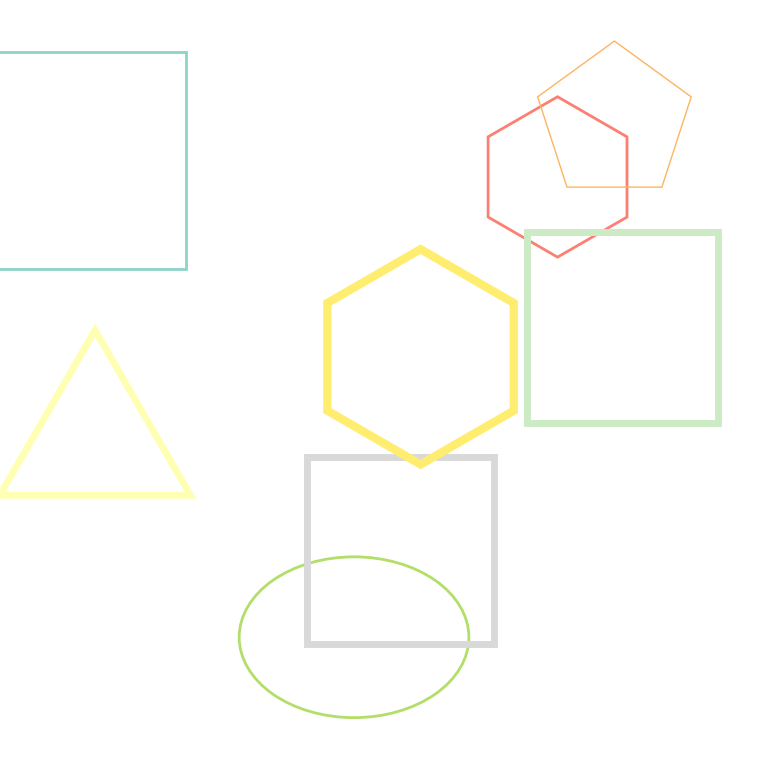[{"shape": "square", "thickness": 1, "radius": 0.71, "center": [0.1, 0.792]}, {"shape": "triangle", "thickness": 2.5, "radius": 0.71, "center": [0.123, 0.428]}, {"shape": "hexagon", "thickness": 1, "radius": 0.52, "center": [0.724, 0.77]}, {"shape": "pentagon", "thickness": 0.5, "radius": 0.52, "center": [0.798, 0.842]}, {"shape": "oval", "thickness": 1, "radius": 0.75, "center": [0.46, 0.172]}, {"shape": "square", "thickness": 2.5, "radius": 0.61, "center": [0.52, 0.285]}, {"shape": "square", "thickness": 2.5, "radius": 0.62, "center": [0.808, 0.574]}, {"shape": "hexagon", "thickness": 3, "radius": 0.7, "center": [0.546, 0.537]}]